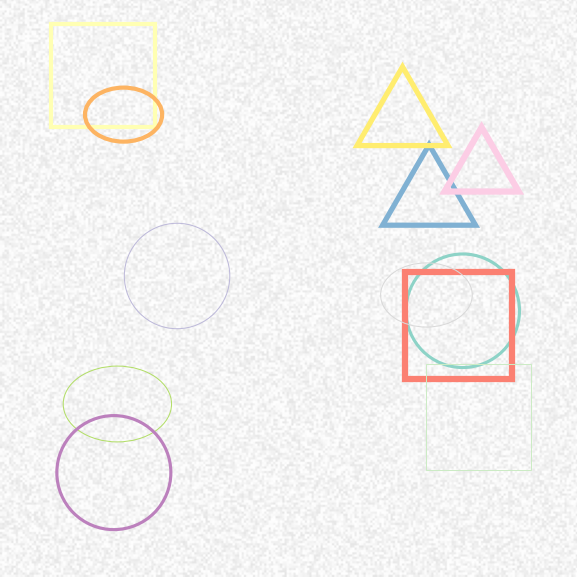[{"shape": "circle", "thickness": 1.5, "radius": 0.49, "center": [0.801, 0.461]}, {"shape": "square", "thickness": 2, "radius": 0.45, "center": [0.178, 0.868]}, {"shape": "circle", "thickness": 0.5, "radius": 0.46, "center": [0.307, 0.521]}, {"shape": "square", "thickness": 3, "radius": 0.46, "center": [0.795, 0.435]}, {"shape": "triangle", "thickness": 2.5, "radius": 0.46, "center": [0.743, 0.656]}, {"shape": "oval", "thickness": 2, "radius": 0.33, "center": [0.214, 0.801]}, {"shape": "oval", "thickness": 0.5, "radius": 0.47, "center": [0.203, 0.3]}, {"shape": "triangle", "thickness": 3, "radius": 0.37, "center": [0.834, 0.705]}, {"shape": "oval", "thickness": 0.5, "radius": 0.4, "center": [0.738, 0.488]}, {"shape": "circle", "thickness": 1.5, "radius": 0.49, "center": [0.197, 0.181]}, {"shape": "square", "thickness": 0.5, "radius": 0.46, "center": [0.829, 0.277]}, {"shape": "triangle", "thickness": 2.5, "radius": 0.45, "center": [0.697, 0.793]}]